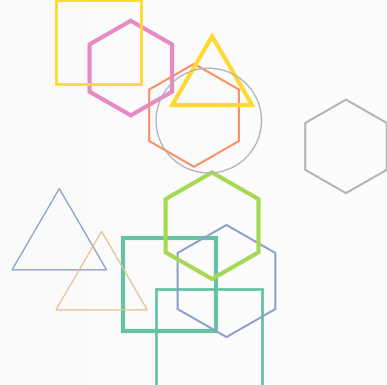[{"shape": "square", "thickness": 2, "radius": 0.68, "center": [0.539, 0.113]}, {"shape": "square", "thickness": 3, "radius": 0.6, "center": [0.438, 0.261]}, {"shape": "hexagon", "thickness": 1.5, "radius": 0.67, "center": [0.501, 0.701]}, {"shape": "triangle", "thickness": 1, "radius": 0.7, "center": [0.153, 0.369]}, {"shape": "hexagon", "thickness": 1.5, "radius": 0.73, "center": [0.584, 0.27]}, {"shape": "hexagon", "thickness": 3, "radius": 0.61, "center": [0.338, 0.823]}, {"shape": "hexagon", "thickness": 3, "radius": 0.69, "center": [0.547, 0.414]}, {"shape": "square", "thickness": 2, "radius": 0.55, "center": [0.255, 0.891]}, {"shape": "triangle", "thickness": 3, "radius": 0.6, "center": [0.547, 0.787]}, {"shape": "triangle", "thickness": 1, "radius": 0.68, "center": [0.262, 0.263]}, {"shape": "hexagon", "thickness": 1.5, "radius": 0.61, "center": [0.893, 0.62]}, {"shape": "circle", "thickness": 1, "radius": 0.68, "center": [0.539, 0.687]}]